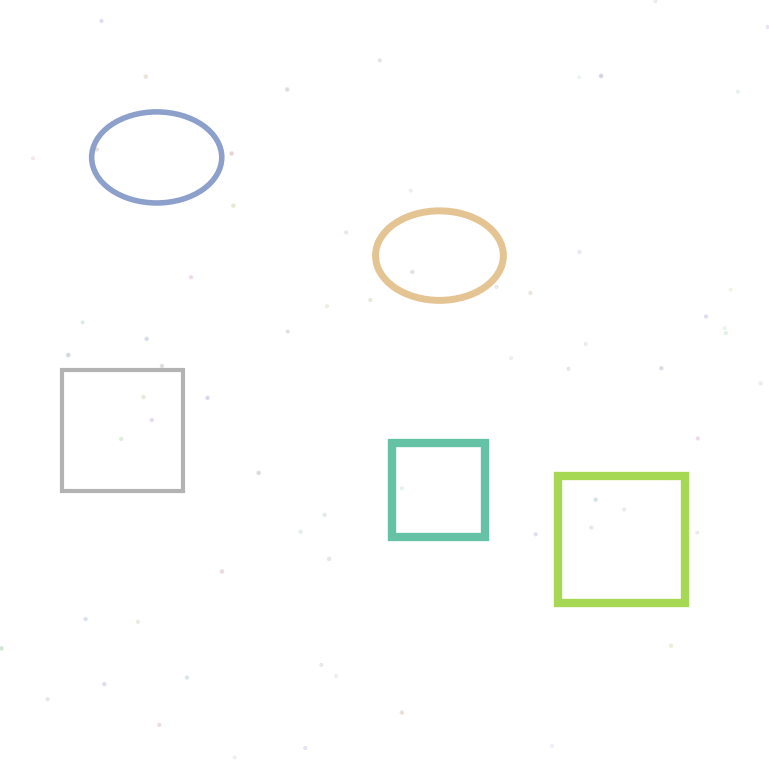[{"shape": "square", "thickness": 3, "radius": 0.3, "center": [0.57, 0.364]}, {"shape": "oval", "thickness": 2, "radius": 0.42, "center": [0.204, 0.796]}, {"shape": "square", "thickness": 3, "radius": 0.41, "center": [0.807, 0.3]}, {"shape": "oval", "thickness": 2.5, "radius": 0.42, "center": [0.571, 0.668]}, {"shape": "square", "thickness": 1.5, "radius": 0.4, "center": [0.159, 0.441]}]